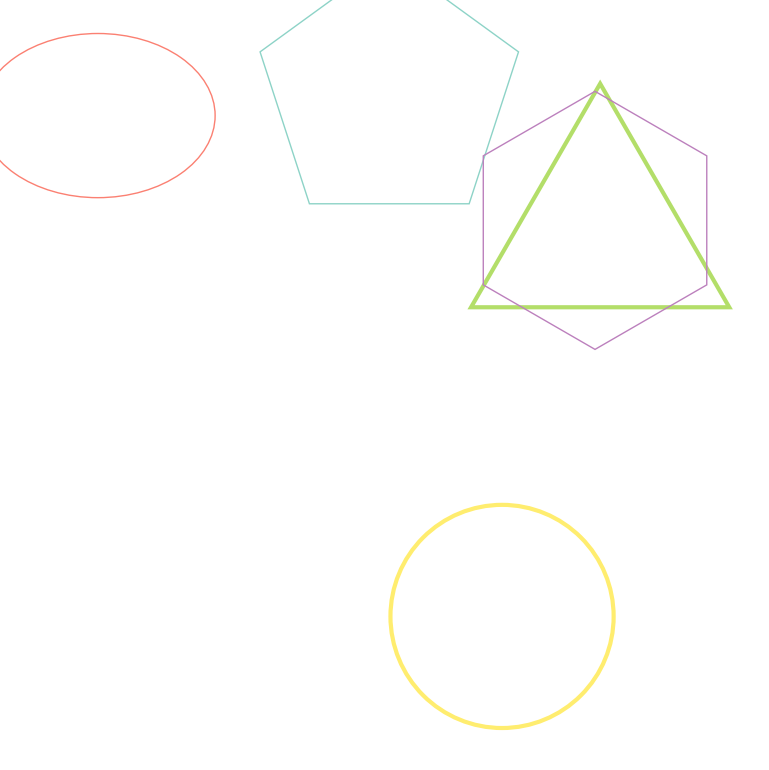[{"shape": "pentagon", "thickness": 0.5, "radius": 0.88, "center": [0.506, 0.878]}, {"shape": "oval", "thickness": 0.5, "radius": 0.76, "center": [0.127, 0.85]}, {"shape": "triangle", "thickness": 1.5, "radius": 0.97, "center": [0.779, 0.698]}, {"shape": "hexagon", "thickness": 0.5, "radius": 0.84, "center": [0.773, 0.714]}, {"shape": "circle", "thickness": 1.5, "radius": 0.72, "center": [0.652, 0.199]}]